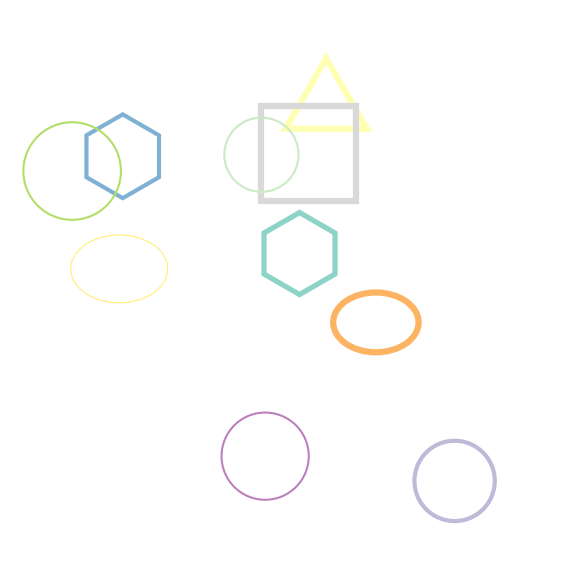[{"shape": "hexagon", "thickness": 2.5, "radius": 0.35, "center": [0.519, 0.56]}, {"shape": "triangle", "thickness": 3, "radius": 0.41, "center": [0.565, 0.817]}, {"shape": "circle", "thickness": 2, "radius": 0.35, "center": [0.787, 0.166]}, {"shape": "hexagon", "thickness": 2, "radius": 0.36, "center": [0.213, 0.729]}, {"shape": "oval", "thickness": 3, "radius": 0.37, "center": [0.651, 0.441]}, {"shape": "circle", "thickness": 1, "radius": 0.42, "center": [0.125, 0.703]}, {"shape": "square", "thickness": 3, "radius": 0.41, "center": [0.534, 0.734]}, {"shape": "circle", "thickness": 1, "radius": 0.38, "center": [0.459, 0.209]}, {"shape": "circle", "thickness": 1, "radius": 0.32, "center": [0.453, 0.731]}, {"shape": "oval", "thickness": 0.5, "radius": 0.42, "center": [0.206, 0.534]}]